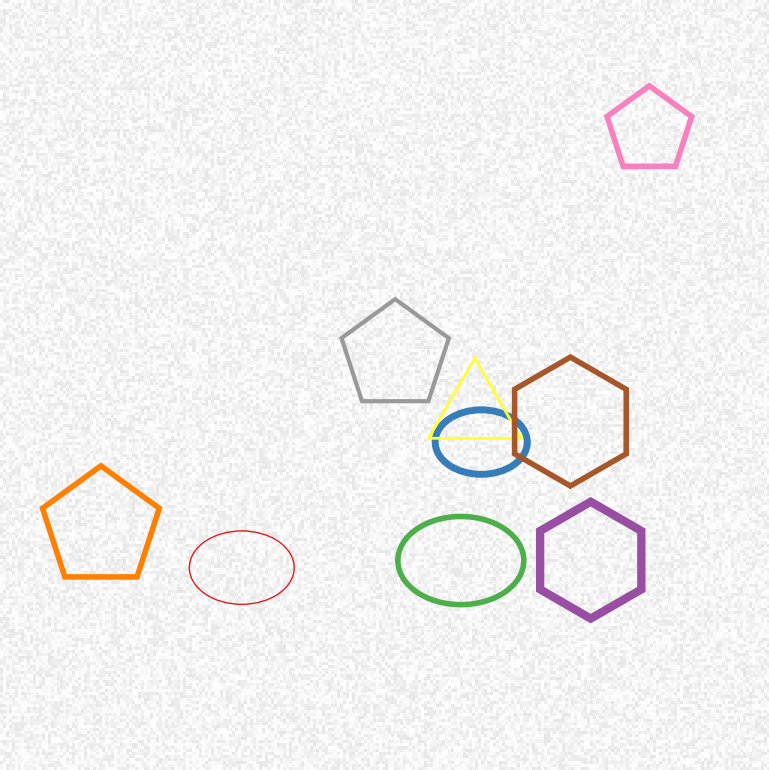[{"shape": "oval", "thickness": 0.5, "radius": 0.34, "center": [0.314, 0.263]}, {"shape": "oval", "thickness": 2.5, "radius": 0.3, "center": [0.625, 0.426]}, {"shape": "oval", "thickness": 2, "radius": 0.41, "center": [0.598, 0.272]}, {"shape": "hexagon", "thickness": 3, "radius": 0.38, "center": [0.767, 0.273]}, {"shape": "pentagon", "thickness": 2, "radius": 0.4, "center": [0.131, 0.315]}, {"shape": "triangle", "thickness": 1, "radius": 0.35, "center": [0.617, 0.465]}, {"shape": "hexagon", "thickness": 2, "radius": 0.42, "center": [0.741, 0.453]}, {"shape": "pentagon", "thickness": 2, "radius": 0.29, "center": [0.843, 0.831]}, {"shape": "pentagon", "thickness": 1.5, "radius": 0.37, "center": [0.513, 0.538]}]